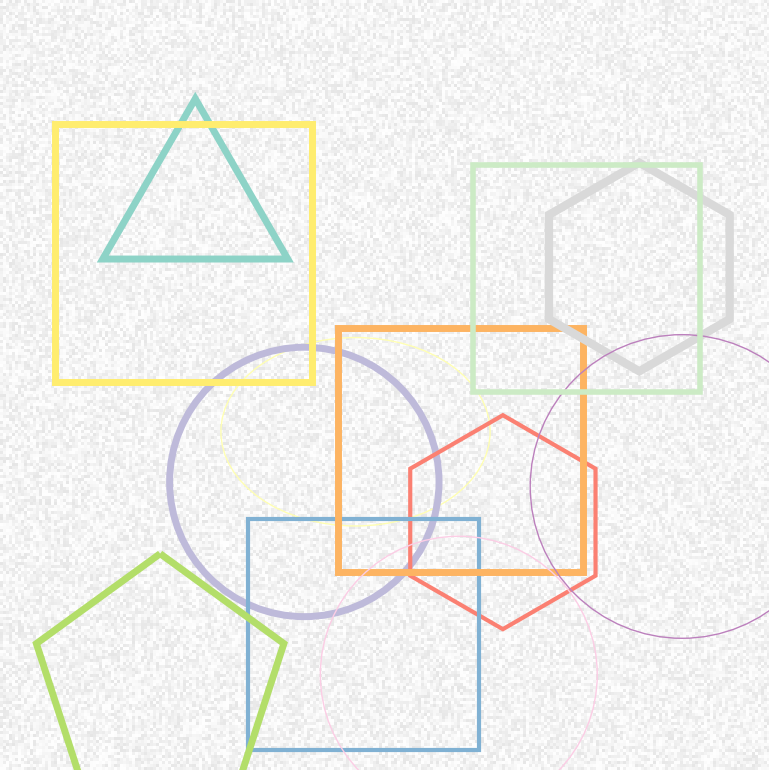[{"shape": "triangle", "thickness": 2.5, "radius": 0.69, "center": [0.254, 0.733]}, {"shape": "oval", "thickness": 0.5, "radius": 0.87, "center": [0.462, 0.439]}, {"shape": "circle", "thickness": 2.5, "radius": 0.87, "center": [0.395, 0.374]}, {"shape": "hexagon", "thickness": 1.5, "radius": 0.69, "center": [0.653, 0.322]}, {"shape": "square", "thickness": 1.5, "radius": 0.75, "center": [0.472, 0.176]}, {"shape": "square", "thickness": 2.5, "radius": 0.79, "center": [0.598, 0.416]}, {"shape": "pentagon", "thickness": 2.5, "radius": 0.84, "center": [0.208, 0.112]}, {"shape": "circle", "thickness": 0.5, "radius": 0.9, "center": [0.596, 0.124]}, {"shape": "hexagon", "thickness": 3, "radius": 0.68, "center": [0.83, 0.653]}, {"shape": "circle", "thickness": 0.5, "radius": 0.99, "center": [0.886, 0.368]}, {"shape": "square", "thickness": 2, "radius": 0.74, "center": [0.762, 0.638]}, {"shape": "square", "thickness": 2.5, "radius": 0.84, "center": [0.238, 0.671]}]